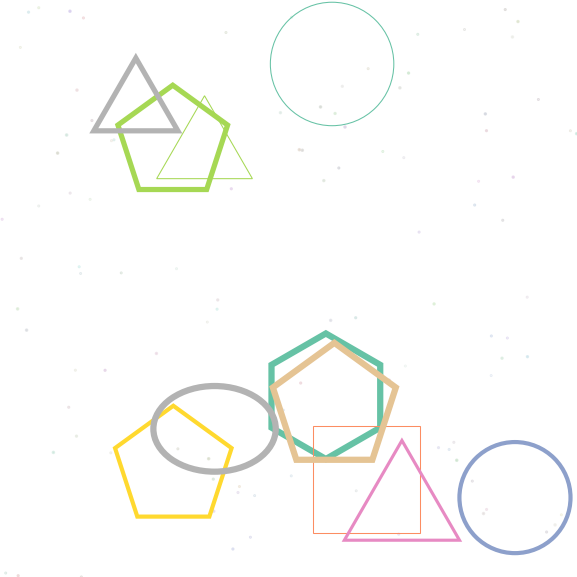[{"shape": "circle", "thickness": 0.5, "radius": 0.53, "center": [0.575, 0.888]}, {"shape": "hexagon", "thickness": 3, "radius": 0.54, "center": [0.564, 0.313]}, {"shape": "square", "thickness": 0.5, "radius": 0.46, "center": [0.634, 0.169]}, {"shape": "circle", "thickness": 2, "radius": 0.48, "center": [0.892, 0.137]}, {"shape": "triangle", "thickness": 1.5, "radius": 0.58, "center": [0.696, 0.121]}, {"shape": "pentagon", "thickness": 2.5, "radius": 0.5, "center": [0.299, 0.752]}, {"shape": "triangle", "thickness": 0.5, "radius": 0.48, "center": [0.354, 0.738]}, {"shape": "pentagon", "thickness": 2, "radius": 0.53, "center": [0.3, 0.19]}, {"shape": "pentagon", "thickness": 3, "radius": 0.56, "center": [0.579, 0.294]}, {"shape": "oval", "thickness": 3, "radius": 0.53, "center": [0.372, 0.257]}, {"shape": "triangle", "thickness": 2.5, "radius": 0.42, "center": [0.235, 0.815]}]